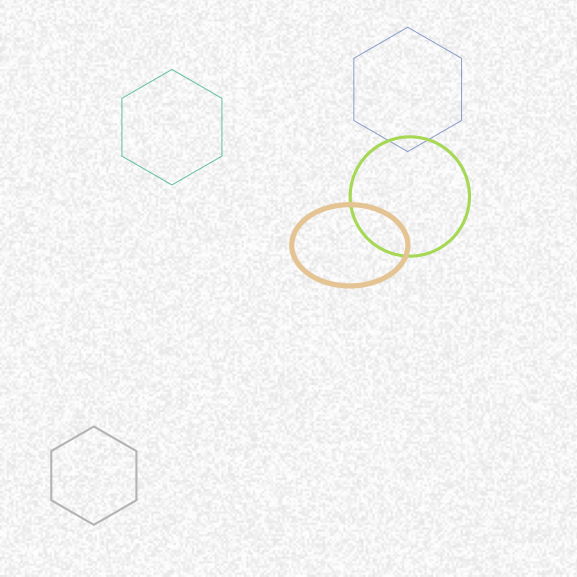[{"shape": "hexagon", "thickness": 0.5, "radius": 0.5, "center": [0.298, 0.779]}, {"shape": "hexagon", "thickness": 0.5, "radius": 0.54, "center": [0.706, 0.844]}, {"shape": "circle", "thickness": 1.5, "radius": 0.52, "center": [0.71, 0.659]}, {"shape": "oval", "thickness": 2.5, "radius": 0.5, "center": [0.606, 0.574]}, {"shape": "hexagon", "thickness": 1, "radius": 0.43, "center": [0.163, 0.175]}]